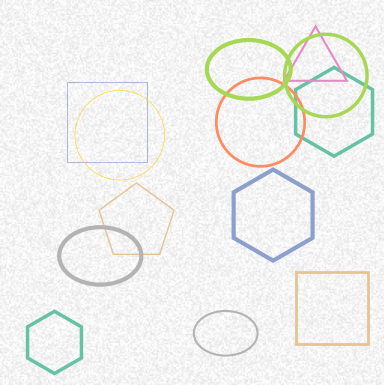[{"shape": "hexagon", "thickness": 2.5, "radius": 0.58, "center": [0.868, 0.71]}, {"shape": "hexagon", "thickness": 2.5, "radius": 0.4, "center": [0.142, 0.111]}, {"shape": "circle", "thickness": 2, "radius": 0.57, "center": [0.677, 0.683]}, {"shape": "hexagon", "thickness": 3, "radius": 0.59, "center": [0.709, 0.441]}, {"shape": "square", "thickness": 0.5, "radius": 0.52, "center": [0.277, 0.683]}, {"shape": "triangle", "thickness": 1.5, "radius": 0.47, "center": [0.82, 0.837]}, {"shape": "oval", "thickness": 3, "radius": 0.54, "center": [0.646, 0.82]}, {"shape": "circle", "thickness": 2.5, "radius": 0.54, "center": [0.846, 0.804]}, {"shape": "circle", "thickness": 0.5, "radius": 0.58, "center": [0.311, 0.649]}, {"shape": "square", "thickness": 2, "radius": 0.47, "center": [0.862, 0.201]}, {"shape": "pentagon", "thickness": 1, "radius": 0.51, "center": [0.355, 0.422]}, {"shape": "oval", "thickness": 3, "radius": 0.53, "center": [0.26, 0.335]}, {"shape": "oval", "thickness": 1.5, "radius": 0.41, "center": [0.586, 0.134]}]